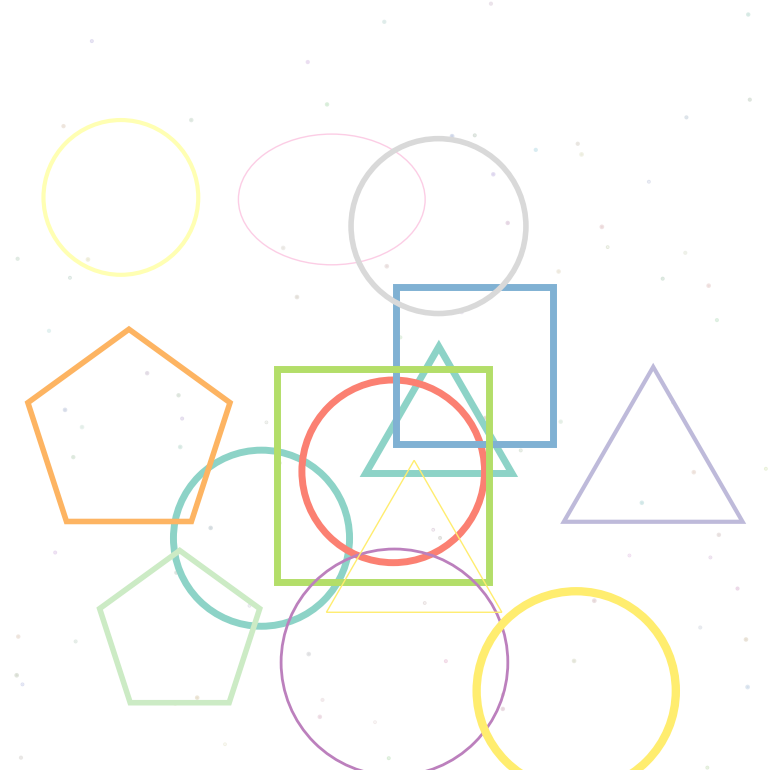[{"shape": "circle", "thickness": 2.5, "radius": 0.57, "center": [0.34, 0.301]}, {"shape": "triangle", "thickness": 2.5, "radius": 0.55, "center": [0.57, 0.44]}, {"shape": "circle", "thickness": 1.5, "radius": 0.5, "center": [0.157, 0.744]}, {"shape": "triangle", "thickness": 1.5, "radius": 0.67, "center": [0.848, 0.389]}, {"shape": "circle", "thickness": 2.5, "radius": 0.59, "center": [0.511, 0.388]}, {"shape": "square", "thickness": 2.5, "radius": 0.51, "center": [0.616, 0.525]}, {"shape": "pentagon", "thickness": 2, "radius": 0.69, "center": [0.167, 0.434]}, {"shape": "square", "thickness": 2.5, "radius": 0.69, "center": [0.497, 0.383]}, {"shape": "oval", "thickness": 0.5, "radius": 0.61, "center": [0.431, 0.741]}, {"shape": "circle", "thickness": 2, "radius": 0.57, "center": [0.569, 0.706]}, {"shape": "circle", "thickness": 1, "radius": 0.74, "center": [0.512, 0.14]}, {"shape": "pentagon", "thickness": 2, "radius": 0.55, "center": [0.233, 0.176]}, {"shape": "triangle", "thickness": 0.5, "radius": 0.66, "center": [0.538, 0.271]}, {"shape": "circle", "thickness": 3, "radius": 0.65, "center": [0.748, 0.103]}]